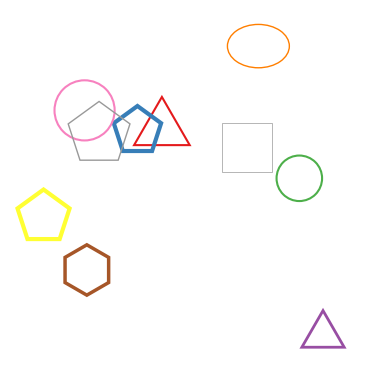[{"shape": "triangle", "thickness": 1.5, "radius": 0.42, "center": [0.421, 0.665]}, {"shape": "pentagon", "thickness": 3, "radius": 0.32, "center": [0.357, 0.66]}, {"shape": "circle", "thickness": 1.5, "radius": 0.3, "center": [0.777, 0.537]}, {"shape": "triangle", "thickness": 2, "radius": 0.32, "center": [0.839, 0.13]}, {"shape": "oval", "thickness": 1, "radius": 0.4, "center": [0.671, 0.88]}, {"shape": "pentagon", "thickness": 3, "radius": 0.36, "center": [0.113, 0.437]}, {"shape": "hexagon", "thickness": 2.5, "radius": 0.33, "center": [0.226, 0.299]}, {"shape": "circle", "thickness": 1.5, "radius": 0.39, "center": [0.22, 0.713]}, {"shape": "pentagon", "thickness": 1, "radius": 0.42, "center": [0.257, 0.652]}, {"shape": "square", "thickness": 0.5, "radius": 0.32, "center": [0.641, 0.616]}]